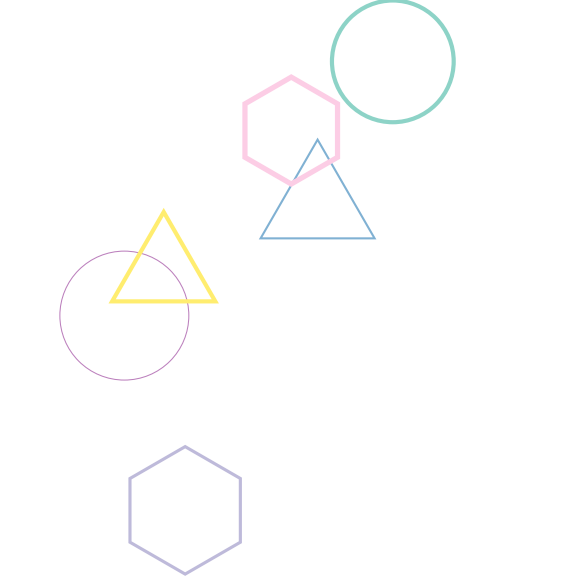[{"shape": "circle", "thickness": 2, "radius": 0.53, "center": [0.68, 0.893]}, {"shape": "hexagon", "thickness": 1.5, "radius": 0.55, "center": [0.321, 0.115]}, {"shape": "triangle", "thickness": 1, "radius": 0.57, "center": [0.55, 0.643]}, {"shape": "hexagon", "thickness": 2.5, "radius": 0.46, "center": [0.504, 0.773]}, {"shape": "circle", "thickness": 0.5, "radius": 0.56, "center": [0.215, 0.453]}, {"shape": "triangle", "thickness": 2, "radius": 0.52, "center": [0.283, 0.529]}]